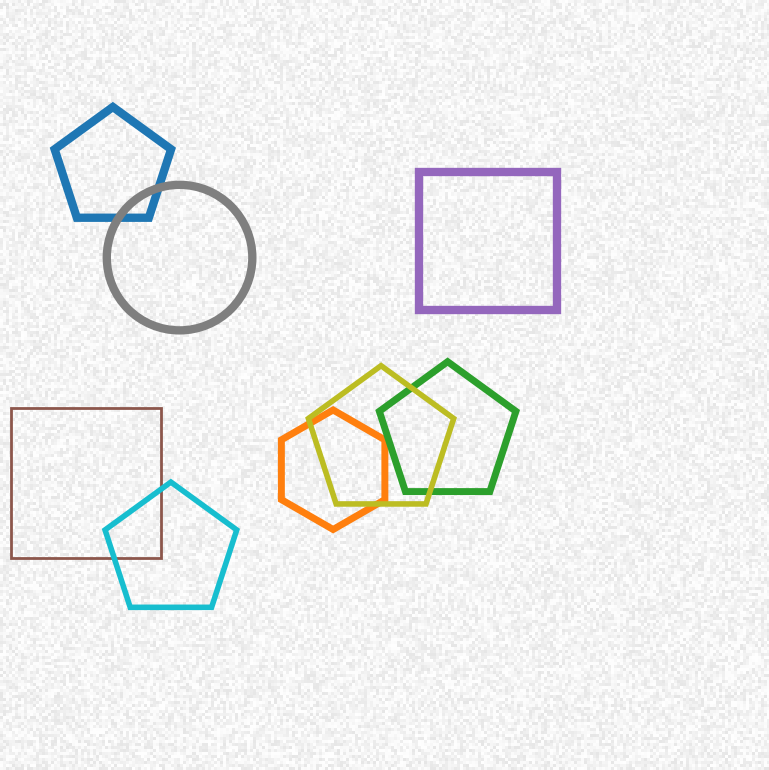[{"shape": "pentagon", "thickness": 3, "radius": 0.4, "center": [0.147, 0.782]}, {"shape": "hexagon", "thickness": 2.5, "radius": 0.39, "center": [0.433, 0.39]}, {"shape": "pentagon", "thickness": 2.5, "radius": 0.47, "center": [0.581, 0.437]}, {"shape": "square", "thickness": 3, "radius": 0.45, "center": [0.634, 0.687]}, {"shape": "square", "thickness": 1, "radius": 0.49, "center": [0.112, 0.373]}, {"shape": "circle", "thickness": 3, "radius": 0.47, "center": [0.233, 0.665]}, {"shape": "pentagon", "thickness": 2, "radius": 0.5, "center": [0.495, 0.426]}, {"shape": "pentagon", "thickness": 2, "radius": 0.45, "center": [0.222, 0.284]}]